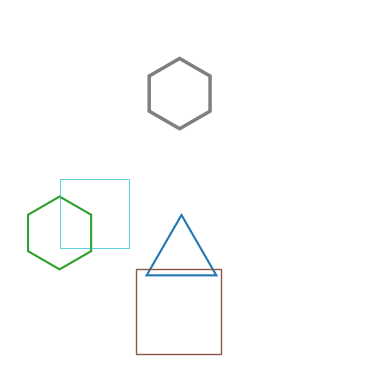[{"shape": "triangle", "thickness": 1.5, "radius": 0.52, "center": [0.471, 0.337]}, {"shape": "hexagon", "thickness": 1.5, "radius": 0.47, "center": [0.155, 0.395]}, {"shape": "square", "thickness": 1, "radius": 0.55, "center": [0.464, 0.19]}, {"shape": "hexagon", "thickness": 2.5, "radius": 0.46, "center": [0.467, 0.757]}, {"shape": "square", "thickness": 0.5, "radius": 0.45, "center": [0.246, 0.446]}]